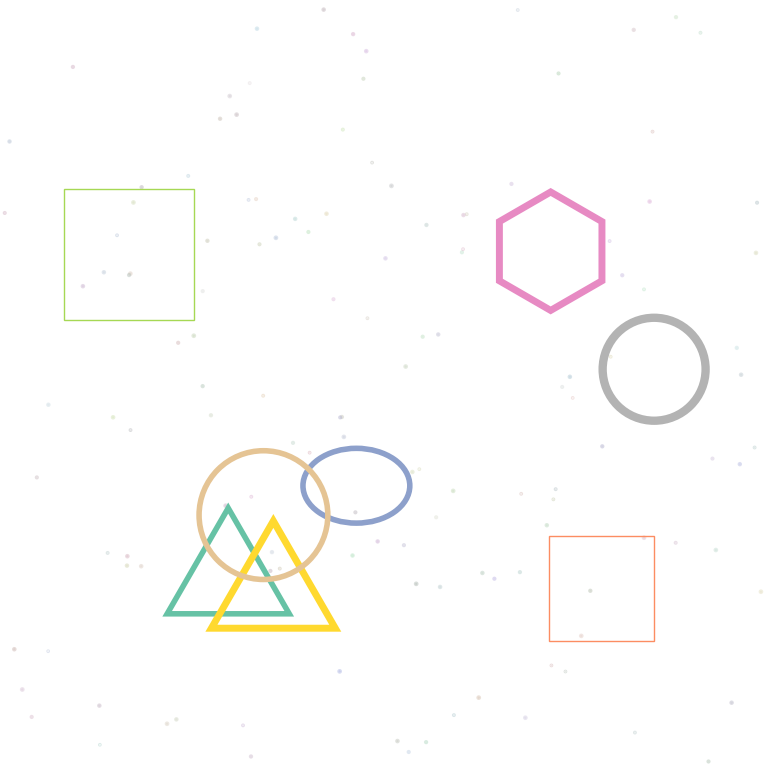[{"shape": "triangle", "thickness": 2, "radius": 0.46, "center": [0.296, 0.249]}, {"shape": "square", "thickness": 0.5, "radius": 0.34, "center": [0.781, 0.235]}, {"shape": "oval", "thickness": 2, "radius": 0.35, "center": [0.463, 0.369]}, {"shape": "hexagon", "thickness": 2.5, "radius": 0.38, "center": [0.715, 0.674]}, {"shape": "square", "thickness": 0.5, "radius": 0.42, "center": [0.168, 0.669]}, {"shape": "triangle", "thickness": 2.5, "radius": 0.46, "center": [0.355, 0.231]}, {"shape": "circle", "thickness": 2, "radius": 0.42, "center": [0.342, 0.331]}, {"shape": "circle", "thickness": 3, "radius": 0.33, "center": [0.85, 0.52]}]